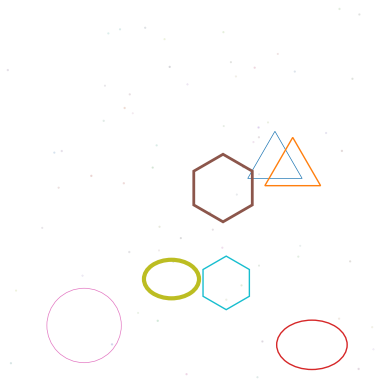[{"shape": "triangle", "thickness": 0.5, "radius": 0.41, "center": [0.714, 0.577]}, {"shape": "triangle", "thickness": 1, "radius": 0.42, "center": [0.76, 0.56]}, {"shape": "oval", "thickness": 1, "radius": 0.46, "center": [0.81, 0.104]}, {"shape": "hexagon", "thickness": 2, "radius": 0.44, "center": [0.579, 0.512]}, {"shape": "circle", "thickness": 0.5, "radius": 0.48, "center": [0.218, 0.155]}, {"shape": "oval", "thickness": 3, "radius": 0.36, "center": [0.445, 0.275]}, {"shape": "hexagon", "thickness": 1, "radius": 0.35, "center": [0.588, 0.265]}]